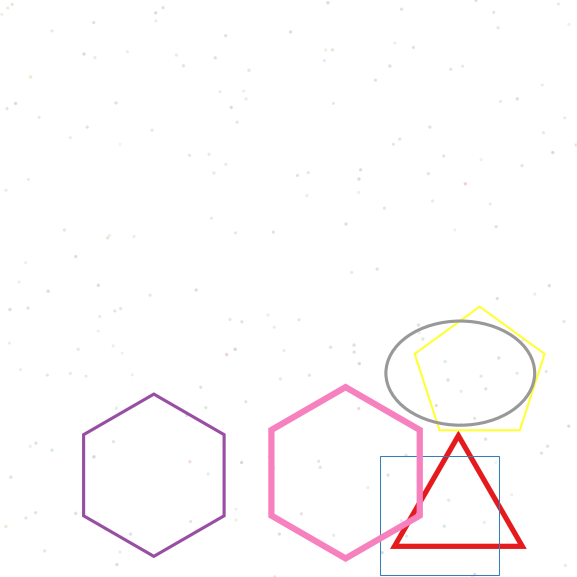[{"shape": "triangle", "thickness": 2.5, "radius": 0.64, "center": [0.794, 0.117]}, {"shape": "square", "thickness": 0.5, "radius": 0.52, "center": [0.761, 0.106]}, {"shape": "hexagon", "thickness": 1.5, "radius": 0.7, "center": [0.266, 0.176]}, {"shape": "pentagon", "thickness": 1, "radius": 0.59, "center": [0.831, 0.35]}, {"shape": "hexagon", "thickness": 3, "radius": 0.74, "center": [0.598, 0.18]}, {"shape": "oval", "thickness": 1.5, "radius": 0.64, "center": [0.797, 0.353]}]